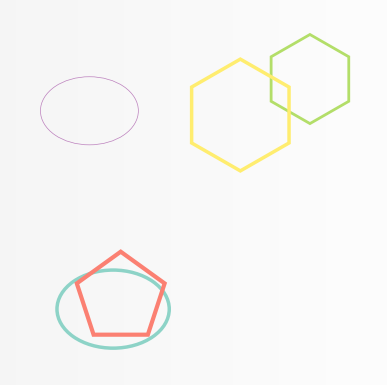[{"shape": "oval", "thickness": 2.5, "radius": 0.72, "center": [0.292, 0.197]}, {"shape": "pentagon", "thickness": 3, "radius": 0.6, "center": [0.312, 0.227]}, {"shape": "hexagon", "thickness": 2, "radius": 0.58, "center": [0.8, 0.795]}, {"shape": "oval", "thickness": 0.5, "radius": 0.63, "center": [0.231, 0.712]}, {"shape": "hexagon", "thickness": 2.5, "radius": 0.73, "center": [0.62, 0.701]}]